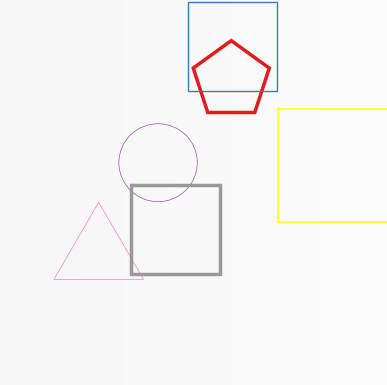[{"shape": "pentagon", "thickness": 2.5, "radius": 0.52, "center": [0.597, 0.791]}, {"shape": "square", "thickness": 1, "radius": 0.57, "center": [0.6, 0.879]}, {"shape": "circle", "thickness": 0.5, "radius": 0.51, "center": [0.408, 0.577]}, {"shape": "square", "thickness": 1.5, "radius": 0.73, "center": [0.864, 0.569]}, {"shape": "triangle", "thickness": 0.5, "radius": 0.67, "center": [0.255, 0.341]}, {"shape": "square", "thickness": 2.5, "radius": 0.58, "center": [0.453, 0.404]}]